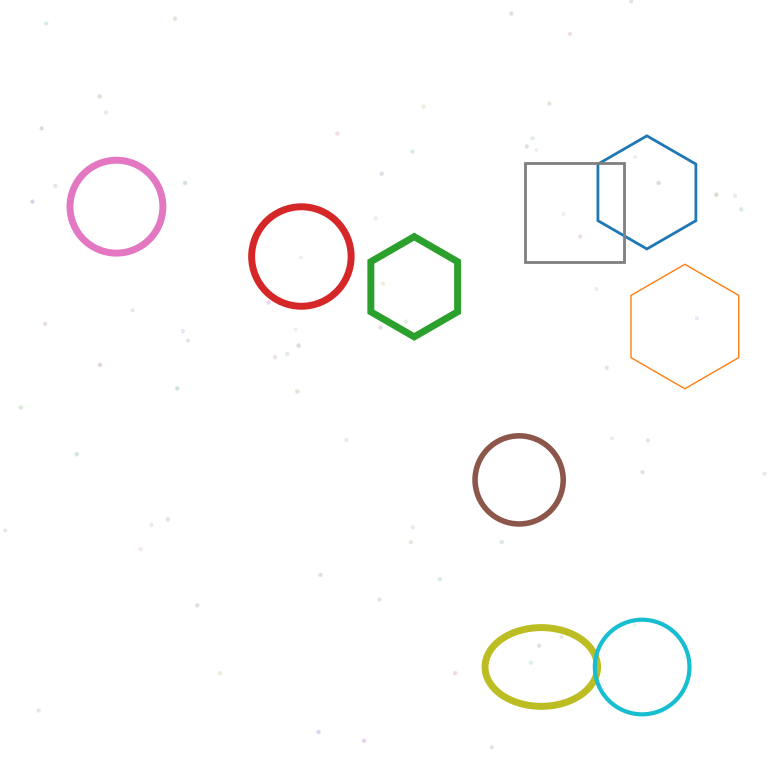[{"shape": "hexagon", "thickness": 1, "radius": 0.37, "center": [0.84, 0.75]}, {"shape": "hexagon", "thickness": 0.5, "radius": 0.4, "center": [0.889, 0.576]}, {"shape": "hexagon", "thickness": 2.5, "radius": 0.33, "center": [0.538, 0.628]}, {"shape": "circle", "thickness": 2.5, "radius": 0.32, "center": [0.391, 0.667]}, {"shape": "circle", "thickness": 2, "radius": 0.29, "center": [0.674, 0.377]}, {"shape": "circle", "thickness": 2.5, "radius": 0.3, "center": [0.151, 0.732]}, {"shape": "square", "thickness": 1, "radius": 0.32, "center": [0.747, 0.724]}, {"shape": "oval", "thickness": 2.5, "radius": 0.37, "center": [0.703, 0.134]}, {"shape": "circle", "thickness": 1.5, "radius": 0.31, "center": [0.834, 0.134]}]